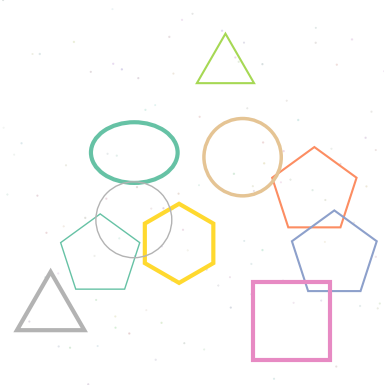[{"shape": "pentagon", "thickness": 1, "radius": 0.54, "center": [0.26, 0.336]}, {"shape": "oval", "thickness": 3, "radius": 0.56, "center": [0.349, 0.604]}, {"shape": "pentagon", "thickness": 1.5, "radius": 0.58, "center": [0.817, 0.503]}, {"shape": "pentagon", "thickness": 1.5, "radius": 0.58, "center": [0.868, 0.338]}, {"shape": "square", "thickness": 3, "radius": 0.5, "center": [0.757, 0.166]}, {"shape": "triangle", "thickness": 1.5, "radius": 0.43, "center": [0.586, 0.827]}, {"shape": "hexagon", "thickness": 3, "radius": 0.51, "center": [0.465, 0.368]}, {"shape": "circle", "thickness": 2.5, "radius": 0.5, "center": [0.63, 0.592]}, {"shape": "triangle", "thickness": 3, "radius": 0.51, "center": [0.132, 0.193]}, {"shape": "circle", "thickness": 1, "radius": 0.49, "center": [0.348, 0.429]}]